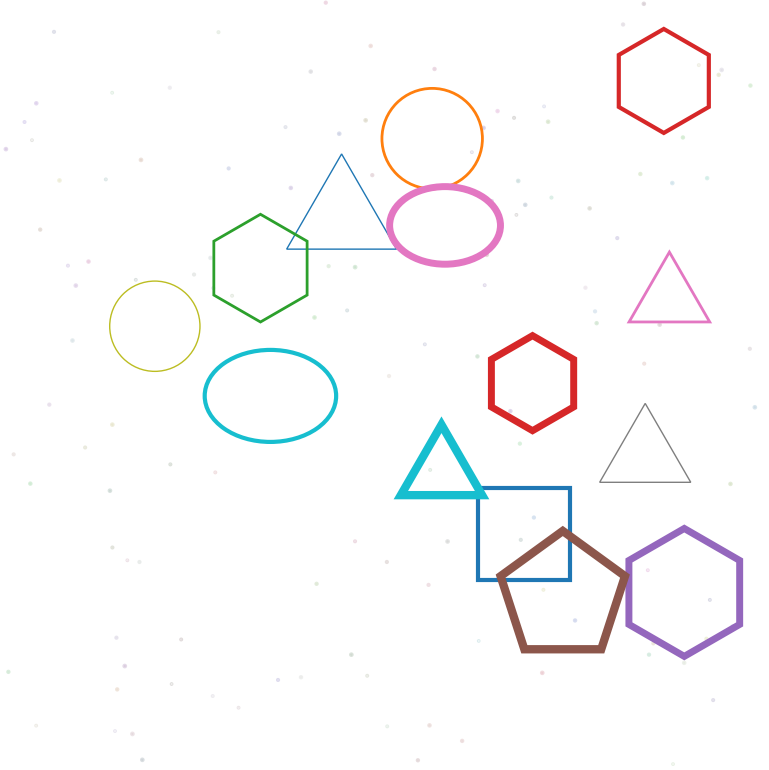[{"shape": "triangle", "thickness": 0.5, "radius": 0.41, "center": [0.444, 0.718]}, {"shape": "square", "thickness": 1.5, "radius": 0.3, "center": [0.681, 0.306]}, {"shape": "circle", "thickness": 1, "radius": 0.33, "center": [0.561, 0.82]}, {"shape": "hexagon", "thickness": 1, "radius": 0.35, "center": [0.338, 0.652]}, {"shape": "hexagon", "thickness": 1.5, "radius": 0.34, "center": [0.862, 0.895]}, {"shape": "hexagon", "thickness": 2.5, "radius": 0.31, "center": [0.692, 0.502]}, {"shape": "hexagon", "thickness": 2.5, "radius": 0.42, "center": [0.889, 0.231]}, {"shape": "pentagon", "thickness": 3, "radius": 0.42, "center": [0.731, 0.226]}, {"shape": "triangle", "thickness": 1, "radius": 0.3, "center": [0.869, 0.612]}, {"shape": "oval", "thickness": 2.5, "radius": 0.36, "center": [0.578, 0.707]}, {"shape": "triangle", "thickness": 0.5, "radius": 0.34, "center": [0.838, 0.408]}, {"shape": "circle", "thickness": 0.5, "radius": 0.29, "center": [0.201, 0.576]}, {"shape": "oval", "thickness": 1.5, "radius": 0.43, "center": [0.351, 0.486]}, {"shape": "triangle", "thickness": 3, "radius": 0.3, "center": [0.573, 0.387]}]